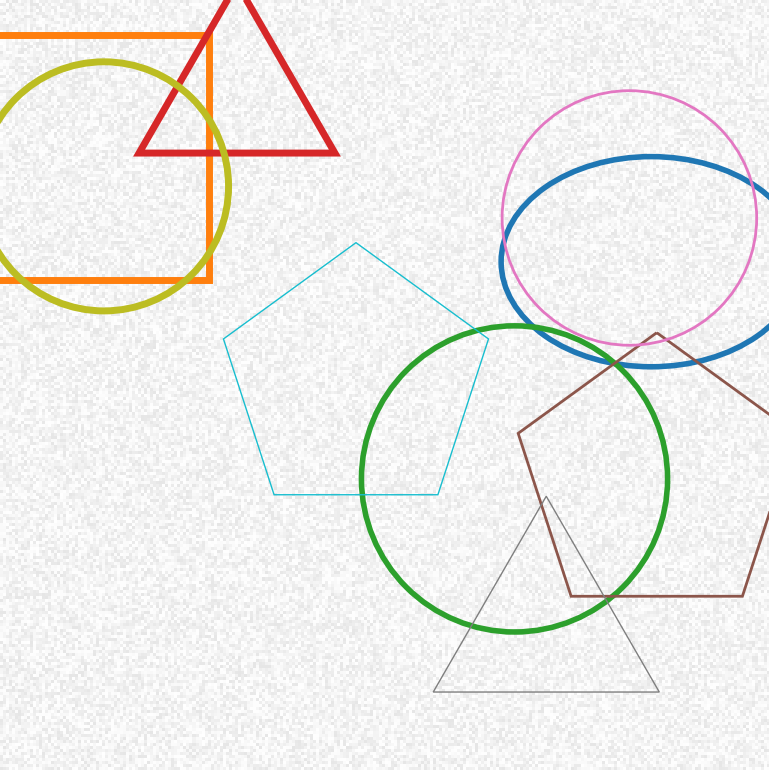[{"shape": "oval", "thickness": 2, "radius": 0.97, "center": [0.846, 0.66]}, {"shape": "square", "thickness": 2.5, "radius": 0.8, "center": [0.112, 0.795]}, {"shape": "circle", "thickness": 2, "radius": 0.99, "center": [0.668, 0.378]}, {"shape": "triangle", "thickness": 2.5, "radius": 0.73, "center": [0.308, 0.875]}, {"shape": "pentagon", "thickness": 1, "radius": 0.95, "center": [0.853, 0.379]}, {"shape": "circle", "thickness": 1, "radius": 0.83, "center": [0.817, 0.717]}, {"shape": "triangle", "thickness": 0.5, "radius": 0.85, "center": [0.709, 0.186]}, {"shape": "circle", "thickness": 2.5, "radius": 0.81, "center": [0.135, 0.758]}, {"shape": "pentagon", "thickness": 0.5, "radius": 0.9, "center": [0.462, 0.504]}]